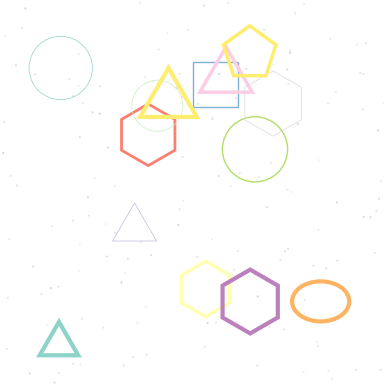[{"shape": "triangle", "thickness": 3, "radius": 0.29, "center": [0.153, 0.106]}, {"shape": "circle", "thickness": 0.5, "radius": 0.41, "center": [0.158, 0.823]}, {"shape": "hexagon", "thickness": 2.5, "radius": 0.36, "center": [0.534, 0.249]}, {"shape": "triangle", "thickness": 0.5, "radius": 0.33, "center": [0.349, 0.407]}, {"shape": "hexagon", "thickness": 2, "radius": 0.4, "center": [0.385, 0.65]}, {"shape": "square", "thickness": 1, "radius": 0.29, "center": [0.559, 0.78]}, {"shape": "oval", "thickness": 3, "radius": 0.37, "center": [0.833, 0.217]}, {"shape": "circle", "thickness": 1, "radius": 0.42, "center": [0.662, 0.612]}, {"shape": "triangle", "thickness": 2.5, "radius": 0.39, "center": [0.587, 0.8]}, {"shape": "hexagon", "thickness": 0.5, "radius": 0.42, "center": [0.709, 0.731]}, {"shape": "hexagon", "thickness": 3, "radius": 0.41, "center": [0.65, 0.217]}, {"shape": "circle", "thickness": 0.5, "radius": 0.33, "center": [0.409, 0.725]}, {"shape": "pentagon", "thickness": 2.5, "radius": 0.36, "center": [0.649, 0.861]}, {"shape": "triangle", "thickness": 3, "radius": 0.42, "center": [0.438, 0.739]}]